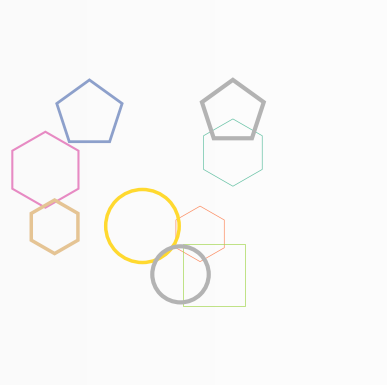[{"shape": "hexagon", "thickness": 0.5, "radius": 0.44, "center": [0.601, 0.604]}, {"shape": "hexagon", "thickness": 0.5, "radius": 0.36, "center": [0.516, 0.393]}, {"shape": "pentagon", "thickness": 2, "radius": 0.44, "center": [0.231, 0.704]}, {"shape": "hexagon", "thickness": 1.5, "radius": 0.49, "center": [0.117, 0.559]}, {"shape": "square", "thickness": 0.5, "radius": 0.4, "center": [0.552, 0.285]}, {"shape": "circle", "thickness": 2.5, "radius": 0.47, "center": [0.368, 0.413]}, {"shape": "hexagon", "thickness": 2.5, "radius": 0.35, "center": [0.141, 0.411]}, {"shape": "pentagon", "thickness": 3, "radius": 0.42, "center": [0.601, 0.709]}, {"shape": "circle", "thickness": 3, "radius": 0.36, "center": [0.466, 0.287]}]